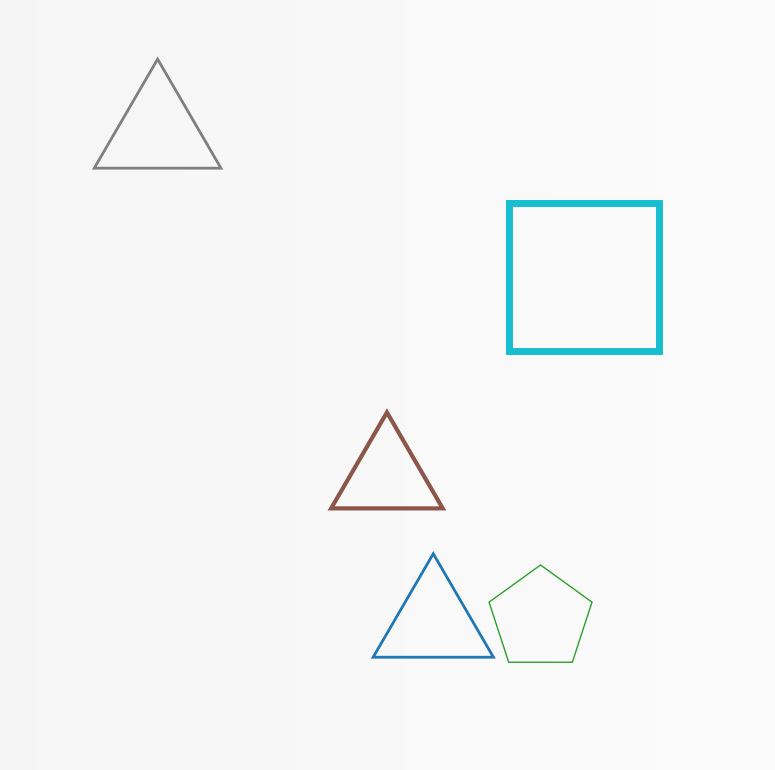[{"shape": "triangle", "thickness": 1, "radius": 0.45, "center": [0.559, 0.191]}, {"shape": "pentagon", "thickness": 0.5, "radius": 0.35, "center": [0.697, 0.196]}, {"shape": "triangle", "thickness": 1.5, "radius": 0.42, "center": [0.499, 0.381]}, {"shape": "triangle", "thickness": 1, "radius": 0.47, "center": [0.203, 0.829]}, {"shape": "square", "thickness": 2.5, "radius": 0.48, "center": [0.754, 0.64]}]